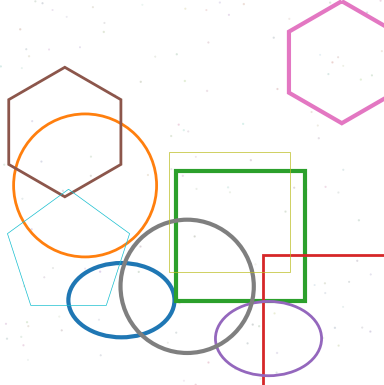[{"shape": "oval", "thickness": 3, "radius": 0.69, "center": [0.315, 0.22]}, {"shape": "circle", "thickness": 2, "radius": 0.93, "center": [0.221, 0.518]}, {"shape": "square", "thickness": 3, "radius": 0.84, "center": [0.625, 0.387]}, {"shape": "square", "thickness": 2, "radius": 0.87, "center": [0.857, 0.163]}, {"shape": "oval", "thickness": 2, "radius": 0.69, "center": [0.697, 0.121]}, {"shape": "hexagon", "thickness": 2, "radius": 0.84, "center": [0.168, 0.657]}, {"shape": "hexagon", "thickness": 3, "radius": 0.79, "center": [0.888, 0.838]}, {"shape": "circle", "thickness": 3, "radius": 0.87, "center": [0.486, 0.256]}, {"shape": "square", "thickness": 0.5, "radius": 0.78, "center": [0.596, 0.45]}, {"shape": "pentagon", "thickness": 0.5, "radius": 0.83, "center": [0.178, 0.342]}]